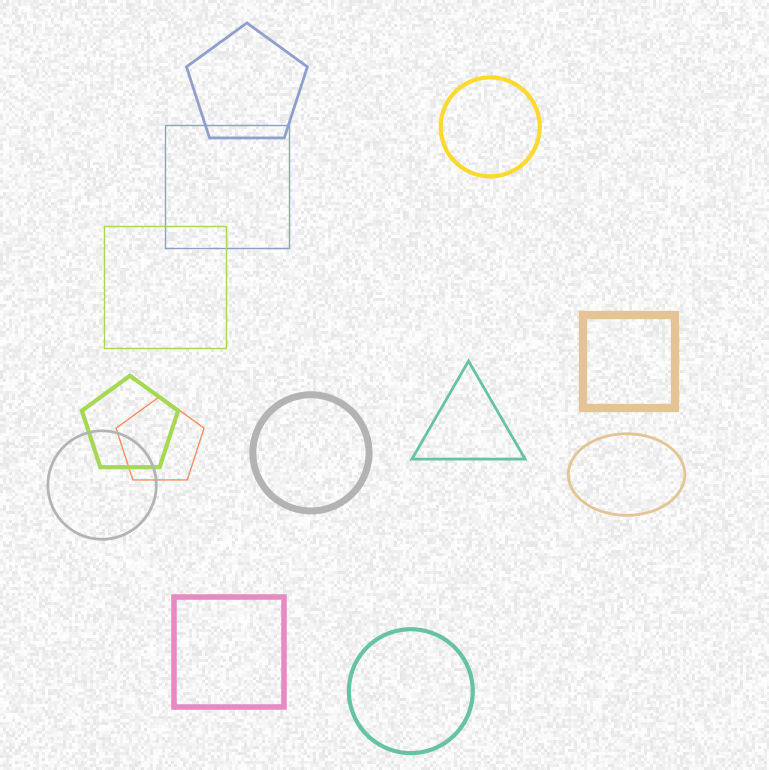[{"shape": "circle", "thickness": 1.5, "radius": 0.4, "center": [0.534, 0.102]}, {"shape": "triangle", "thickness": 1, "radius": 0.42, "center": [0.608, 0.446]}, {"shape": "pentagon", "thickness": 0.5, "radius": 0.3, "center": [0.208, 0.425]}, {"shape": "pentagon", "thickness": 1, "radius": 0.41, "center": [0.321, 0.888]}, {"shape": "square", "thickness": 0.5, "radius": 0.4, "center": [0.295, 0.758]}, {"shape": "square", "thickness": 2, "radius": 0.36, "center": [0.297, 0.153]}, {"shape": "square", "thickness": 0.5, "radius": 0.4, "center": [0.214, 0.627]}, {"shape": "pentagon", "thickness": 1.5, "radius": 0.33, "center": [0.169, 0.446]}, {"shape": "circle", "thickness": 1.5, "radius": 0.32, "center": [0.637, 0.835]}, {"shape": "oval", "thickness": 1, "radius": 0.38, "center": [0.814, 0.384]}, {"shape": "square", "thickness": 3, "radius": 0.3, "center": [0.817, 0.53]}, {"shape": "circle", "thickness": 2.5, "radius": 0.38, "center": [0.404, 0.412]}, {"shape": "circle", "thickness": 1, "radius": 0.35, "center": [0.133, 0.37]}]